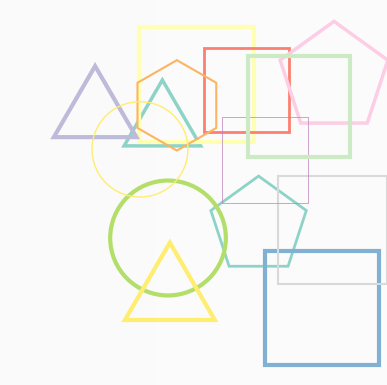[{"shape": "triangle", "thickness": 2.5, "radius": 0.57, "center": [0.419, 0.678]}, {"shape": "pentagon", "thickness": 2, "radius": 0.65, "center": [0.667, 0.413]}, {"shape": "square", "thickness": 3, "radius": 0.74, "center": [0.507, 0.78]}, {"shape": "triangle", "thickness": 3, "radius": 0.62, "center": [0.245, 0.705]}, {"shape": "square", "thickness": 2, "radius": 0.54, "center": [0.636, 0.767]}, {"shape": "square", "thickness": 3, "radius": 0.74, "center": [0.831, 0.2]}, {"shape": "hexagon", "thickness": 1.5, "radius": 0.59, "center": [0.456, 0.726]}, {"shape": "circle", "thickness": 3, "radius": 0.75, "center": [0.434, 0.382]}, {"shape": "pentagon", "thickness": 2.5, "radius": 0.73, "center": [0.862, 0.799]}, {"shape": "square", "thickness": 1.5, "radius": 0.7, "center": [0.858, 0.402]}, {"shape": "square", "thickness": 0.5, "radius": 0.56, "center": [0.684, 0.584]}, {"shape": "square", "thickness": 3, "radius": 0.66, "center": [0.771, 0.724]}, {"shape": "circle", "thickness": 1, "radius": 0.62, "center": [0.361, 0.612]}, {"shape": "triangle", "thickness": 3, "radius": 0.67, "center": [0.438, 0.236]}]